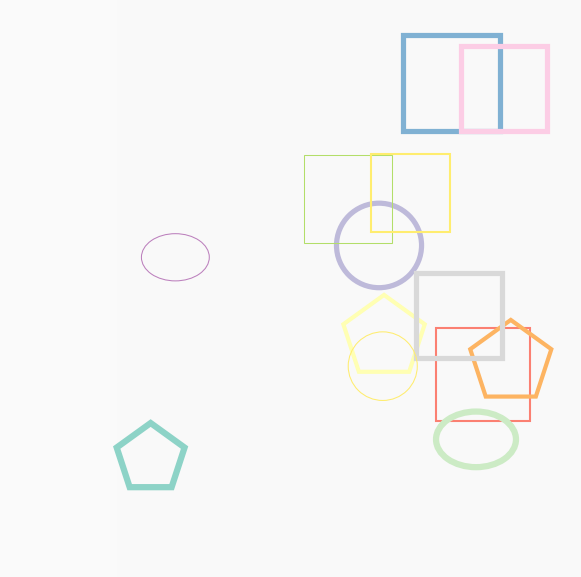[{"shape": "pentagon", "thickness": 3, "radius": 0.31, "center": [0.259, 0.205]}, {"shape": "pentagon", "thickness": 2, "radius": 0.37, "center": [0.661, 0.415]}, {"shape": "circle", "thickness": 2.5, "radius": 0.37, "center": [0.652, 0.574]}, {"shape": "square", "thickness": 1, "radius": 0.4, "center": [0.831, 0.351]}, {"shape": "square", "thickness": 2.5, "radius": 0.42, "center": [0.777, 0.856]}, {"shape": "pentagon", "thickness": 2, "radius": 0.37, "center": [0.879, 0.372]}, {"shape": "square", "thickness": 0.5, "radius": 0.38, "center": [0.599, 0.654]}, {"shape": "square", "thickness": 2.5, "radius": 0.37, "center": [0.867, 0.846]}, {"shape": "square", "thickness": 2.5, "radius": 0.37, "center": [0.789, 0.452]}, {"shape": "oval", "thickness": 0.5, "radius": 0.29, "center": [0.302, 0.554]}, {"shape": "oval", "thickness": 3, "radius": 0.34, "center": [0.819, 0.238]}, {"shape": "circle", "thickness": 0.5, "radius": 0.3, "center": [0.658, 0.365]}, {"shape": "square", "thickness": 1, "radius": 0.34, "center": [0.706, 0.665]}]